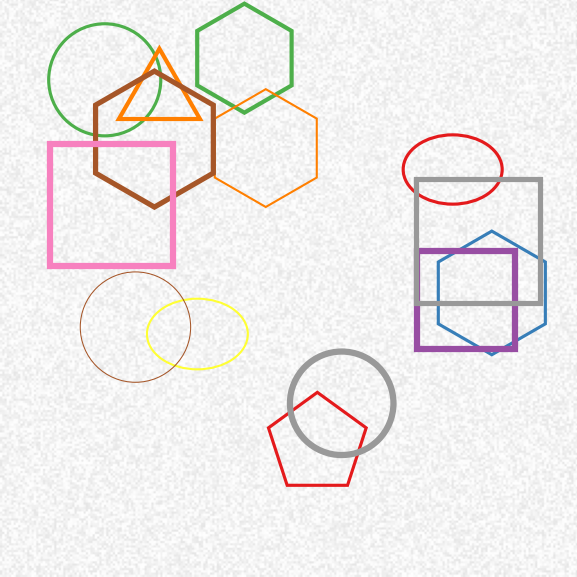[{"shape": "oval", "thickness": 1.5, "radius": 0.43, "center": [0.784, 0.706]}, {"shape": "pentagon", "thickness": 1.5, "radius": 0.44, "center": [0.55, 0.231]}, {"shape": "hexagon", "thickness": 1.5, "radius": 0.54, "center": [0.852, 0.492]}, {"shape": "circle", "thickness": 1.5, "radius": 0.49, "center": [0.181, 0.861]}, {"shape": "hexagon", "thickness": 2, "radius": 0.47, "center": [0.423, 0.898]}, {"shape": "square", "thickness": 3, "radius": 0.42, "center": [0.807, 0.48]}, {"shape": "triangle", "thickness": 2, "radius": 0.41, "center": [0.276, 0.834]}, {"shape": "hexagon", "thickness": 1, "radius": 0.51, "center": [0.46, 0.743]}, {"shape": "oval", "thickness": 1, "radius": 0.44, "center": [0.342, 0.421]}, {"shape": "hexagon", "thickness": 2.5, "radius": 0.59, "center": [0.267, 0.758]}, {"shape": "circle", "thickness": 0.5, "radius": 0.48, "center": [0.235, 0.433]}, {"shape": "square", "thickness": 3, "radius": 0.53, "center": [0.193, 0.645]}, {"shape": "square", "thickness": 2.5, "radius": 0.54, "center": [0.827, 0.581]}, {"shape": "circle", "thickness": 3, "radius": 0.45, "center": [0.592, 0.301]}]